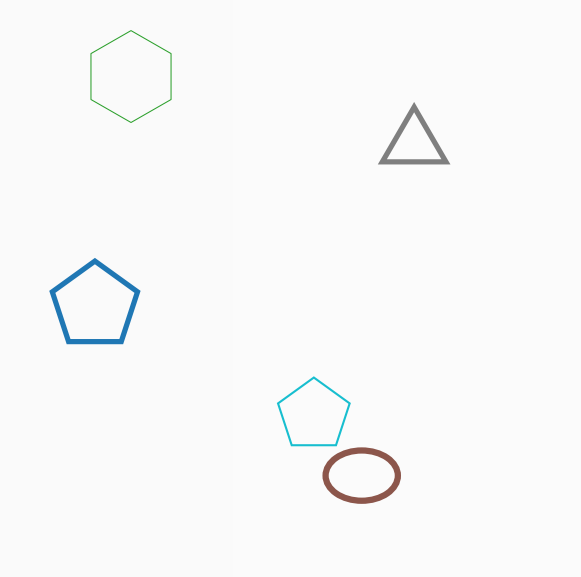[{"shape": "pentagon", "thickness": 2.5, "radius": 0.39, "center": [0.163, 0.47]}, {"shape": "hexagon", "thickness": 0.5, "radius": 0.4, "center": [0.225, 0.867]}, {"shape": "oval", "thickness": 3, "radius": 0.31, "center": [0.622, 0.176]}, {"shape": "triangle", "thickness": 2.5, "radius": 0.32, "center": [0.712, 0.75]}, {"shape": "pentagon", "thickness": 1, "radius": 0.32, "center": [0.54, 0.281]}]